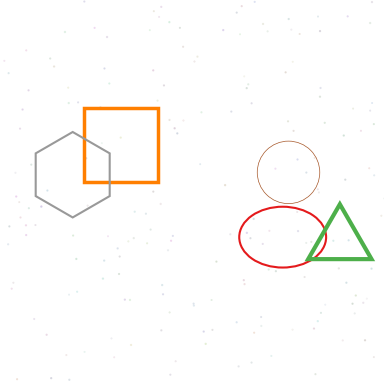[{"shape": "oval", "thickness": 1.5, "radius": 0.56, "center": [0.734, 0.384]}, {"shape": "triangle", "thickness": 3, "radius": 0.48, "center": [0.883, 0.374]}, {"shape": "square", "thickness": 2.5, "radius": 0.48, "center": [0.314, 0.623]}, {"shape": "circle", "thickness": 0.5, "radius": 0.41, "center": [0.749, 0.552]}, {"shape": "hexagon", "thickness": 1.5, "radius": 0.55, "center": [0.189, 0.546]}]